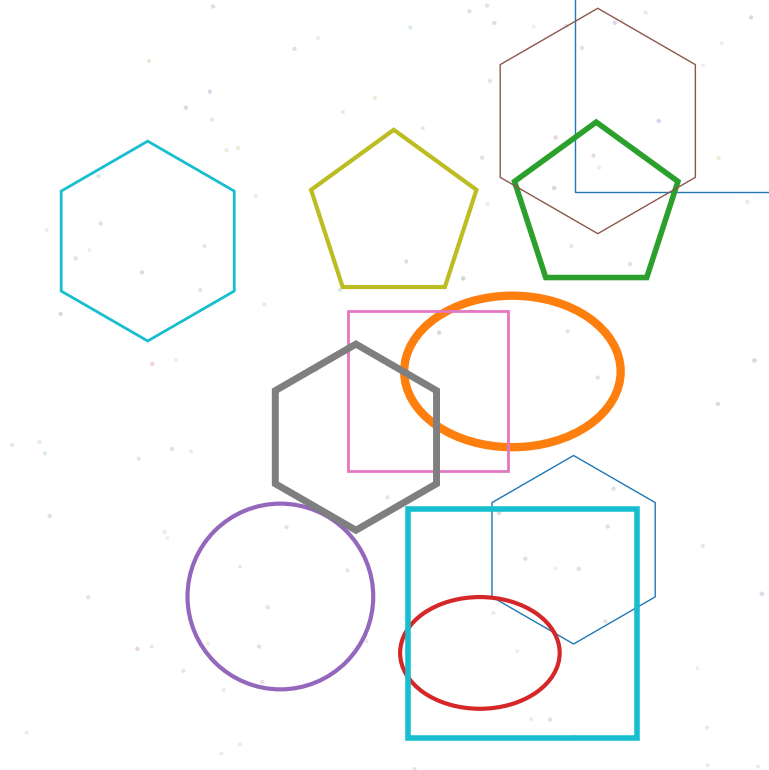[{"shape": "square", "thickness": 0.5, "radius": 0.63, "center": [0.874, 0.877]}, {"shape": "hexagon", "thickness": 0.5, "radius": 0.61, "center": [0.745, 0.286]}, {"shape": "oval", "thickness": 3, "radius": 0.7, "center": [0.666, 0.518]}, {"shape": "pentagon", "thickness": 2, "radius": 0.56, "center": [0.774, 0.73]}, {"shape": "oval", "thickness": 1.5, "radius": 0.52, "center": [0.623, 0.152]}, {"shape": "circle", "thickness": 1.5, "radius": 0.6, "center": [0.364, 0.225]}, {"shape": "hexagon", "thickness": 0.5, "radius": 0.73, "center": [0.776, 0.843]}, {"shape": "square", "thickness": 1, "radius": 0.52, "center": [0.556, 0.492]}, {"shape": "hexagon", "thickness": 2.5, "radius": 0.6, "center": [0.462, 0.432]}, {"shape": "pentagon", "thickness": 1.5, "radius": 0.56, "center": [0.511, 0.719]}, {"shape": "hexagon", "thickness": 1, "radius": 0.65, "center": [0.192, 0.687]}, {"shape": "square", "thickness": 2, "radius": 0.74, "center": [0.679, 0.19]}]